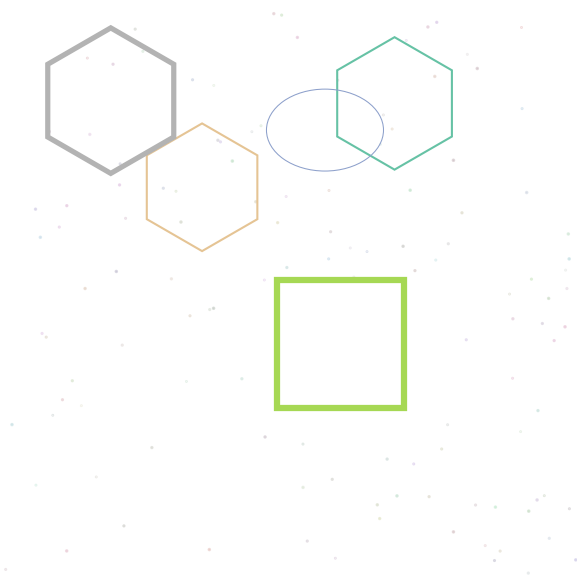[{"shape": "hexagon", "thickness": 1, "radius": 0.57, "center": [0.683, 0.82]}, {"shape": "oval", "thickness": 0.5, "radius": 0.51, "center": [0.563, 0.774]}, {"shape": "square", "thickness": 3, "radius": 0.55, "center": [0.589, 0.404]}, {"shape": "hexagon", "thickness": 1, "radius": 0.55, "center": [0.35, 0.675]}, {"shape": "hexagon", "thickness": 2.5, "radius": 0.63, "center": [0.192, 0.825]}]